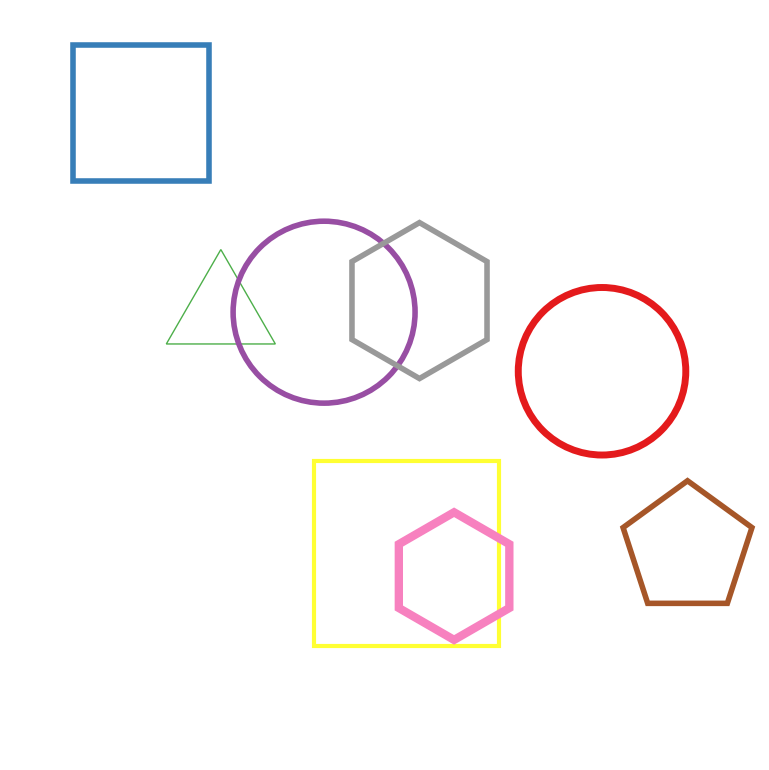[{"shape": "circle", "thickness": 2.5, "radius": 0.54, "center": [0.782, 0.518]}, {"shape": "square", "thickness": 2, "radius": 0.44, "center": [0.183, 0.853]}, {"shape": "triangle", "thickness": 0.5, "radius": 0.41, "center": [0.287, 0.594]}, {"shape": "circle", "thickness": 2, "radius": 0.59, "center": [0.421, 0.595]}, {"shape": "square", "thickness": 1.5, "radius": 0.6, "center": [0.528, 0.281]}, {"shape": "pentagon", "thickness": 2, "radius": 0.44, "center": [0.893, 0.288]}, {"shape": "hexagon", "thickness": 3, "radius": 0.41, "center": [0.59, 0.252]}, {"shape": "hexagon", "thickness": 2, "radius": 0.51, "center": [0.545, 0.61]}]